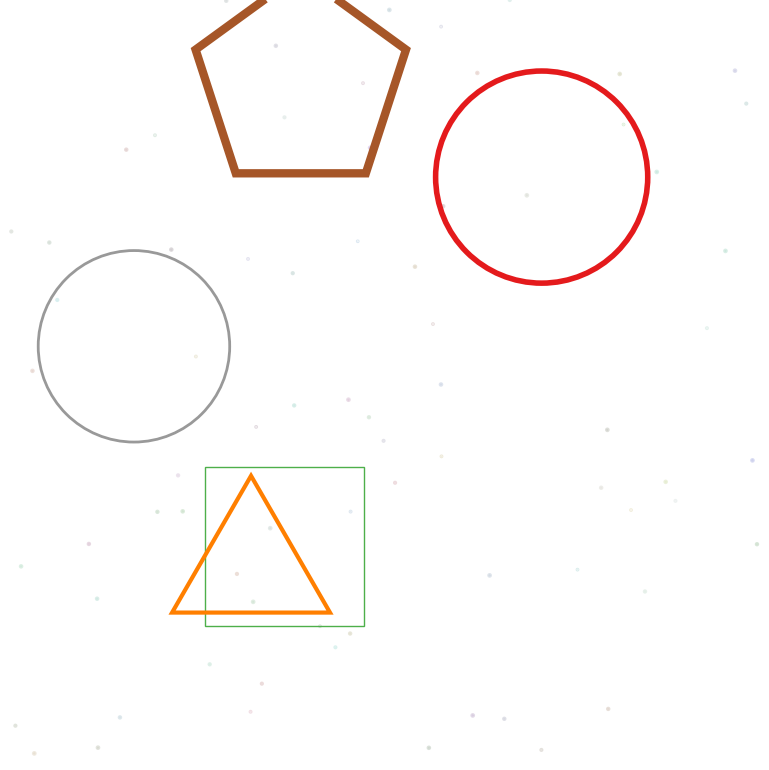[{"shape": "circle", "thickness": 2, "radius": 0.69, "center": [0.703, 0.77]}, {"shape": "square", "thickness": 0.5, "radius": 0.52, "center": [0.37, 0.291]}, {"shape": "triangle", "thickness": 1.5, "radius": 0.59, "center": [0.326, 0.264]}, {"shape": "pentagon", "thickness": 3, "radius": 0.72, "center": [0.391, 0.891]}, {"shape": "circle", "thickness": 1, "radius": 0.62, "center": [0.174, 0.55]}]